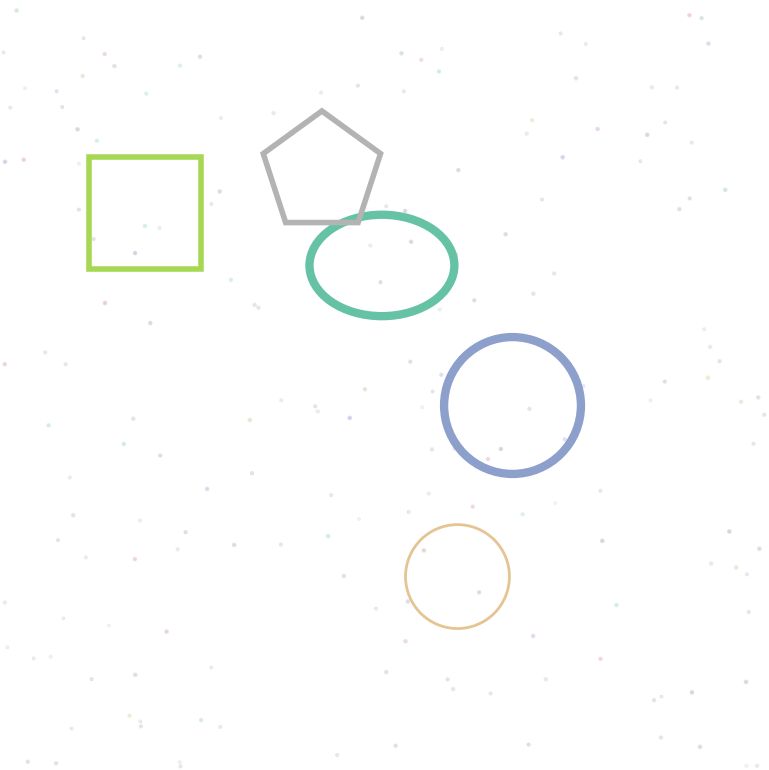[{"shape": "oval", "thickness": 3, "radius": 0.47, "center": [0.496, 0.655]}, {"shape": "circle", "thickness": 3, "radius": 0.44, "center": [0.666, 0.473]}, {"shape": "square", "thickness": 2, "radius": 0.36, "center": [0.188, 0.723]}, {"shape": "circle", "thickness": 1, "radius": 0.34, "center": [0.594, 0.251]}, {"shape": "pentagon", "thickness": 2, "radius": 0.4, "center": [0.418, 0.776]}]